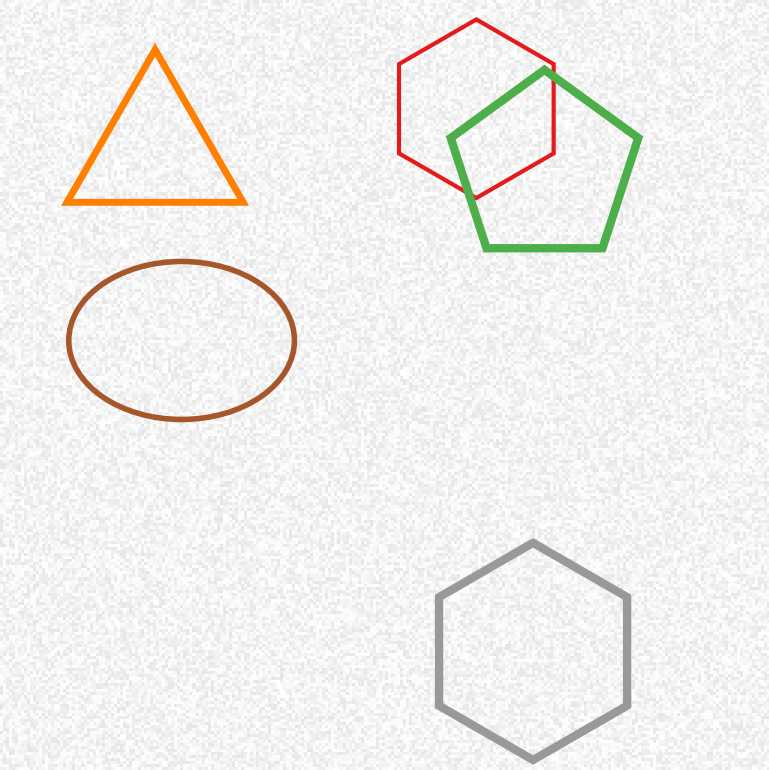[{"shape": "hexagon", "thickness": 1.5, "radius": 0.58, "center": [0.619, 0.859]}, {"shape": "pentagon", "thickness": 3, "radius": 0.64, "center": [0.707, 0.781]}, {"shape": "triangle", "thickness": 2.5, "radius": 0.66, "center": [0.201, 0.803]}, {"shape": "oval", "thickness": 2, "radius": 0.73, "center": [0.236, 0.558]}, {"shape": "hexagon", "thickness": 3, "radius": 0.7, "center": [0.692, 0.154]}]